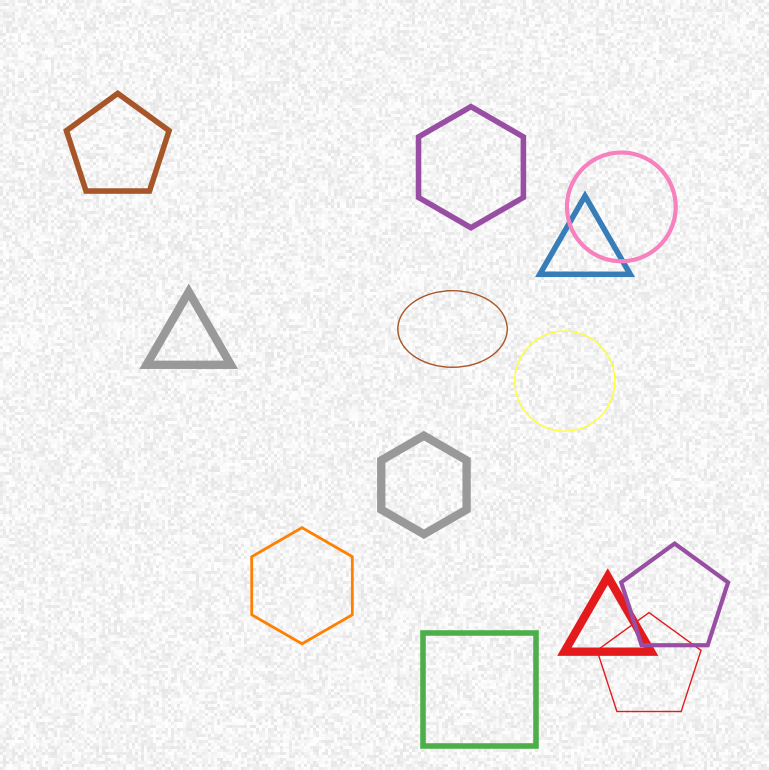[{"shape": "pentagon", "thickness": 0.5, "radius": 0.35, "center": [0.843, 0.133]}, {"shape": "triangle", "thickness": 3, "radius": 0.33, "center": [0.789, 0.186]}, {"shape": "triangle", "thickness": 2, "radius": 0.34, "center": [0.76, 0.678]}, {"shape": "square", "thickness": 2, "radius": 0.37, "center": [0.622, 0.105]}, {"shape": "hexagon", "thickness": 2, "radius": 0.39, "center": [0.612, 0.783]}, {"shape": "pentagon", "thickness": 1.5, "radius": 0.36, "center": [0.876, 0.221]}, {"shape": "hexagon", "thickness": 1, "radius": 0.38, "center": [0.392, 0.239]}, {"shape": "circle", "thickness": 0.5, "radius": 0.32, "center": [0.734, 0.505]}, {"shape": "oval", "thickness": 0.5, "radius": 0.36, "center": [0.588, 0.573]}, {"shape": "pentagon", "thickness": 2, "radius": 0.35, "center": [0.153, 0.809]}, {"shape": "circle", "thickness": 1.5, "radius": 0.35, "center": [0.807, 0.731]}, {"shape": "triangle", "thickness": 3, "radius": 0.32, "center": [0.245, 0.558]}, {"shape": "hexagon", "thickness": 3, "radius": 0.32, "center": [0.551, 0.37]}]